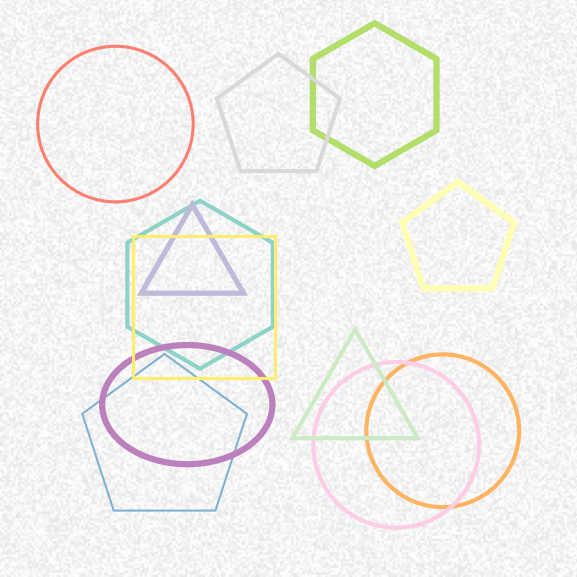[{"shape": "hexagon", "thickness": 2, "radius": 0.73, "center": [0.346, 0.506]}, {"shape": "pentagon", "thickness": 3, "radius": 0.51, "center": [0.793, 0.582]}, {"shape": "triangle", "thickness": 2.5, "radius": 0.51, "center": [0.333, 0.543]}, {"shape": "circle", "thickness": 1.5, "radius": 0.67, "center": [0.2, 0.784]}, {"shape": "pentagon", "thickness": 1, "radius": 0.75, "center": [0.285, 0.236]}, {"shape": "circle", "thickness": 2, "radius": 0.66, "center": [0.767, 0.253]}, {"shape": "hexagon", "thickness": 3, "radius": 0.62, "center": [0.649, 0.835]}, {"shape": "circle", "thickness": 2, "radius": 0.72, "center": [0.686, 0.229]}, {"shape": "pentagon", "thickness": 2, "radius": 0.56, "center": [0.482, 0.794]}, {"shape": "oval", "thickness": 3, "radius": 0.74, "center": [0.324, 0.299]}, {"shape": "triangle", "thickness": 2, "radius": 0.63, "center": [0.615, 0.303]}, {"shape": "square", "thickness": 1.5, "radius": 0.61, "center": [0.353, 0.468]}]